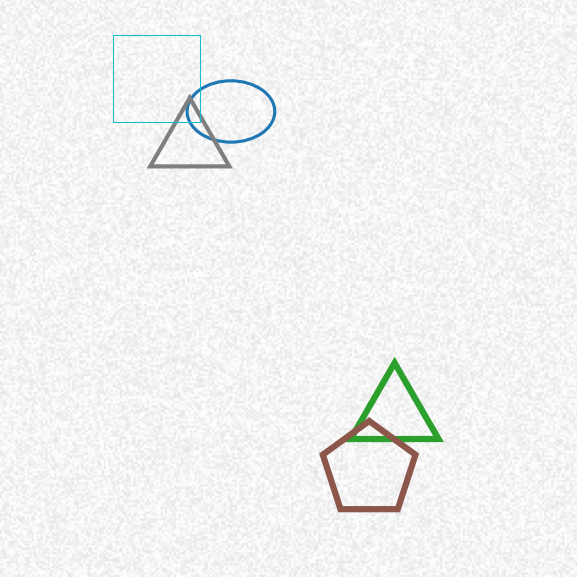[{"shape": "oval", "thickness": 1.5, "radius": 0.38, "center": [0.4, 0.806]}, {"shape": "triangle", "thickness": 3, "radius": 0.44, "center": [0.683, 0.283]}, {"shape": "pentagon", "thickness": 3, "radius": 0.42, "center": [0.639, 0.186]}, {"shape": "triangle", "thickness": 2, "radius": 0.4, "center": [0.329, 0.751]}, {"shape": "square", "thickness": 0.5, "radius": 0.38, "center": [0.27, 0.864]}]